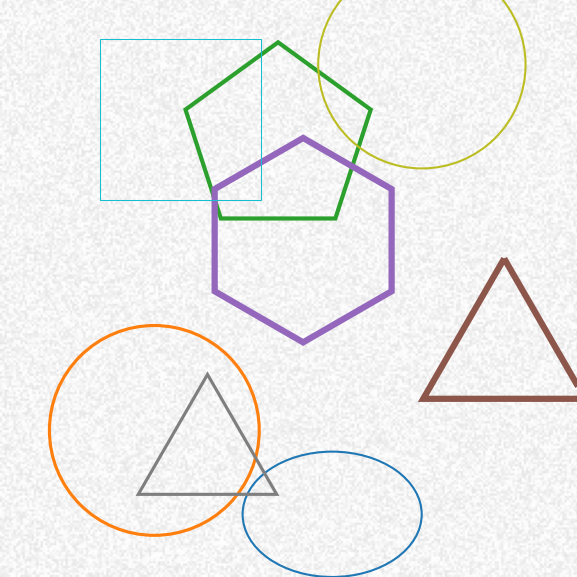[{"shape": "oval", "thickness": 1, "radius": 0.78, "center": [0.575, 0.109]}, {"shape": "circle", "thickness": 1.5, "radius": 0.91, "center": [0.267, 0.254]}, {"shape": "pentagon", "thickness": 2, "radius": 0.84, "center": [0.482, 0.757]}, {"shape": "hexagon", "thickness": 3, "radius": 0.88, "center": [0.525, 0.583]}, {"shape": "triangle", "thickness": 3, "radius": 0.81, "center": [0.873, 0.39]}, {"shape": "triangle", "thickness": 1.5, "radius": 0.69, "center": [0.359, 0.212]}, {"shape": "circle", "thickness": 1, "radius": 0.9, "center": [0.731, 0.887]}, {"shape": "square", "thickness": 0.5, "radius": 0.7, "center": [0.313, 0.792]}]